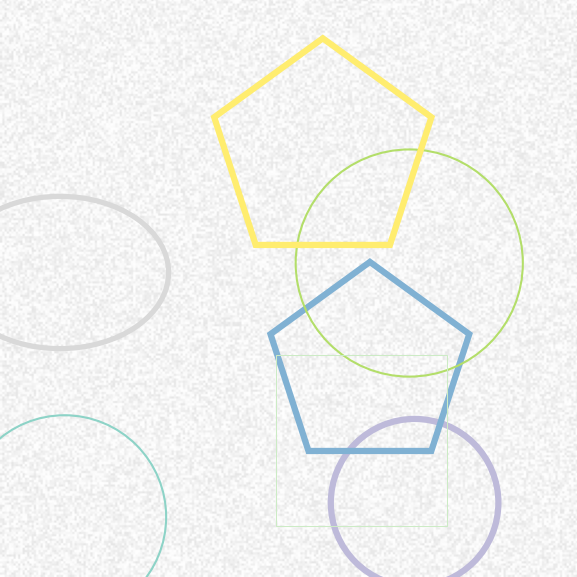[{"shape": "circle", "thickness": 1, "radius": 0.88, "center": [0.112, 0.104]}, {"shape": "circle", "thickness": 3, "radius": 0.73, "center": [0.718, 0.129]}, {"shape": "pentagon", "thickness": 3, "radius": 0.9, "center": [0.641, 0.365]}, {"shape": "circle", "thickness": 1, "radius": 0.98, "center": [0.709, 0.544]}, {"shape": "oval", "thickness": 2.5, "radius": 0.94, "center": [0.104, 0.527]}, {"shape": "square", "thickness": 0.5, "radius": 0.74, "center": [0.626, 0.236]}, {"shape": "pentagon", "thickness": 3, "radius": 0.99, "center": [0.559, 0.735]}]